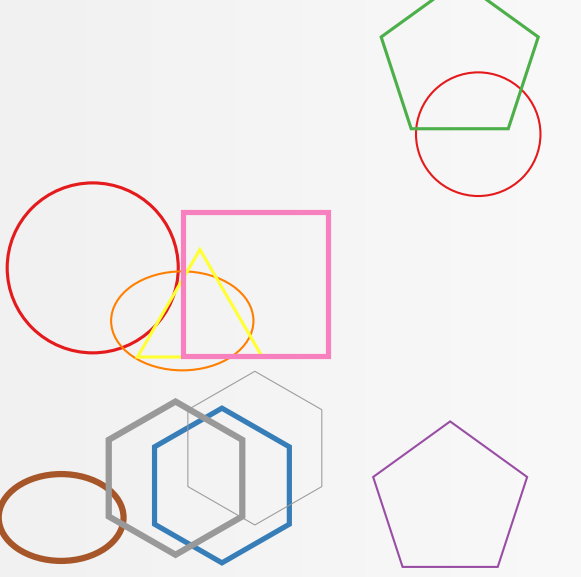[{"shape": "circle", "thickness": 1, "radius": 0.54, "center": [0.823, 0.767]}, {"shape": "circle", "thickness": 1.5, "radius": 0.74, "center": [0.16, 0.535]}, {"shape": "hexagon", "thickness": 2.5, "radius": 0.67, "center": [0.382, 0.158]}, {"shape": "pentagon", "thickness": 1.5, "radius": 0.71, "center": [0.791, 0.891]}, {"shape": "pentagon", "thickness": 1, "radius": 0.7, "center": [0.774, 0.13]}, {"shape": "oval", "thickness": 1, "radius": 0.61, "center": [0.314, 0.444]}, {"shape": "triangle", "thickness": 1.5, "radius": 0.62, "center": [0.344, 0.443]}, {"shape": "oval", "thickness": 3, "radius": 0.54, "center": [0.105, 0.103]}, {"shape": "square", "thickness": 2.5, "radius": 0.62, "center": [0.439, 0.508]}, {"shape": "hexagon", "thickness": 0.5, "radius": 0.67, "center": [0.438, 0.223]}, {"shape": "hexagon", "thickness": 3, "radius": 0.66, "center": [0.302, 0.171]}]